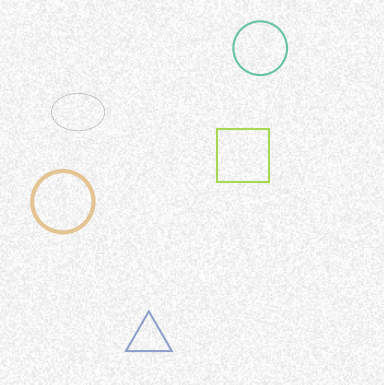[{"shape": "circle", "thickness": 1.5, "radius": 0.35, "center": [0.676, 0.875]}, {"shape": "triangle", "thickness": 1.5, "radius": 0.34, "center": [0.387, 0.123]}, {"shape": "square", "thickness": 1.5, "radius": 0.34, "center": [0.631, 0.597]}, {"shape": "circle", "thickness": 3, "radius": 0.4, "center": [0.163, 0.476]}, {"shape": "oval", "thickness": 0.5, "radius": 0.35, "center": [0.203, 0.709]}]